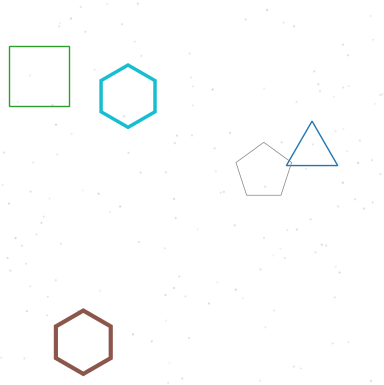[{"shape": "triangle", "thickness": 1, "radius": 0.38, "center": [0.811, 0.608]}, {"shape": "square", "thickness": 1, "radius": 0.39, "center": [0.102, 0.803]}, {"shape": "hexagon", "thickness": 3, "radius": 0.41, "center": [0.216, 0.111]}, {"shape": "pentagon", "thickness": 0.5, "radius": 0.38, "center": [0.685, 0.554]}, {"shape": "hexagon", "thickness": 2.5, "radius": 0.4, "center": [0.333, 0.75]}]